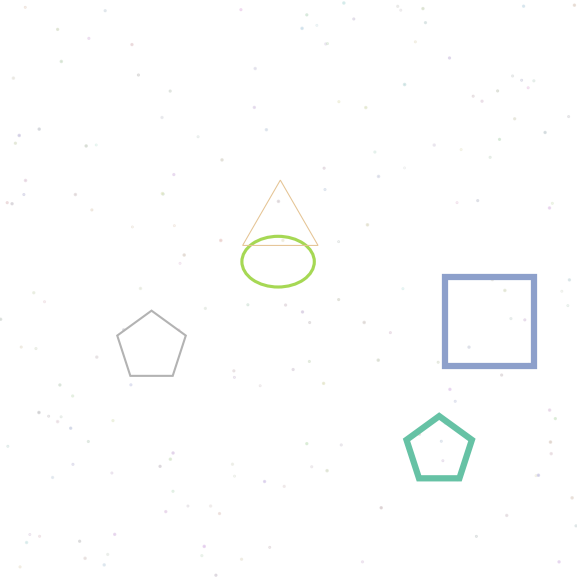[{"shape": "pentagon", "thickness": 3, "radius": 0.3, "center": [0.761, 0.219]}, {"shape": "square", "thickness": 3, "radius": 0.38, "center": [0.848, 0.442]}, {"shape": "oval", "thickness": 1.5, "radius": 0.31, "center": [0.482, 0.546]}, {"shape": "triangle", "thickness": 0.5, "radius": 0.38, "center": [0.485, 0.612]}, {"shape": "pentagon", "thickness": 1, "radius": 0.31, "center": [0.262, 0.399]}]